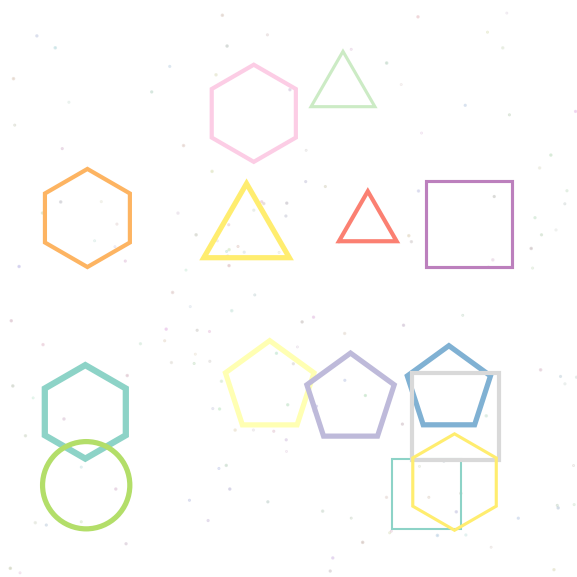[{"shape": "hexagon", "thickness": 3, "radius": 0.4, "center": [0.148, 0.286]}, {"shape": "square", "thickness": 1, "radius": 0.3, "center": [0.738, 0.144]}, {"shape": "pentagon", "thickness": 2.5, "radius": 0.4, "center": [0.467, 0.329]}, {"shape": "pentagon", "thickness": 2.5, "radius": 0.4, "center": [0.607, 0.308]}, {"shape": "triangle", "thickness": 2, "radius": 0.29, "center": [0.637, 0.61]}, {"shape": "pentagon", "thickness": 2.5, "radius": 0.38, "center": [0.777, 0.325]}, {"shape": "hexagon", "thickness": 2, "radius": 0.42, "center": [0.151, 0.622]}, {"shape": "circle", "thickness": 2.5, "radius": 0.38, "center": [0.149, 0.159]}, {"shape": "hexagon", "thickness": 2, "radius": 0.42, "center": [0.439, 0.803]}, {"shape": "square", "thickness": 2, "radius": 0.38, "center": [0.789, 0.278]}, {"shape": "square", "thickness": 1.5, "radius": 0.37, "center": [0.812, 0.611]}, {"shape": "triangle", "thickness": 1.5, "radius": 0.32, "center": [0.594, 0.846]}, {"shape": "triangle", "thickness": 2.5, "radius": 0.43, "center": [0.427, 0.596]}, {"shape": "hexagon", "thickness": 1.5, "radius": 0.42, "center": [0.787, 0.164]}]